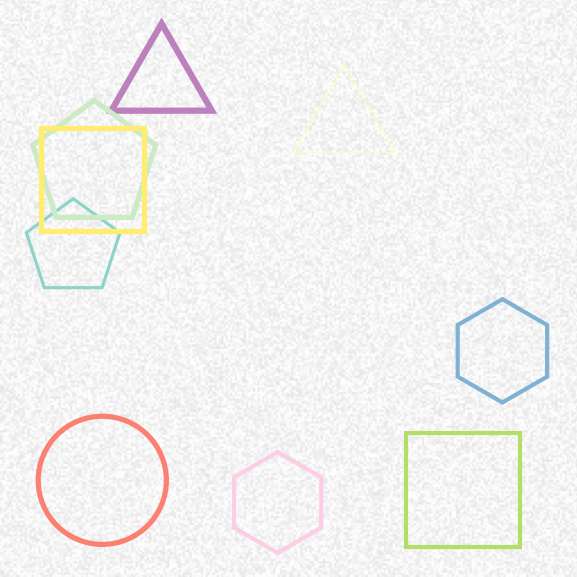[{"shape": "pentagon", "thickness": 1.5, "radius": 0.43, "center": [0.127, 0.57]}, {"shape": "triangle", "thickness": 0.5, "radius": 0.51, "center": [0.596, 0.785]}, {"shape": "circle", "thickness": 2.5, "radius": 0.55, "center": [0.177, 0.167]}, {"shape": "hexagon", "thickness": 2, "radius": 0.45, "center": [0.87, 0.392]}, {"shape": "square", "thickness": 2, "radius": 0.49, "center": [0.801, 0.151]}, {"shape": "hexagon", "thickness": 2, "radius": 0.44, "center": [0.481, 0.129]}, {"shape": "triangle", "thickness": 3, "radius": 0.5, "center": [0.28, 0.858]}, {"shape": "pentagon", "thickness": 2.5, "radius": 0.56, "center": [0.163, 0.713]}, {"shape": "square", "thickness": 2.5, "radius": 0.44, "center": [0.16, 0.689]}]